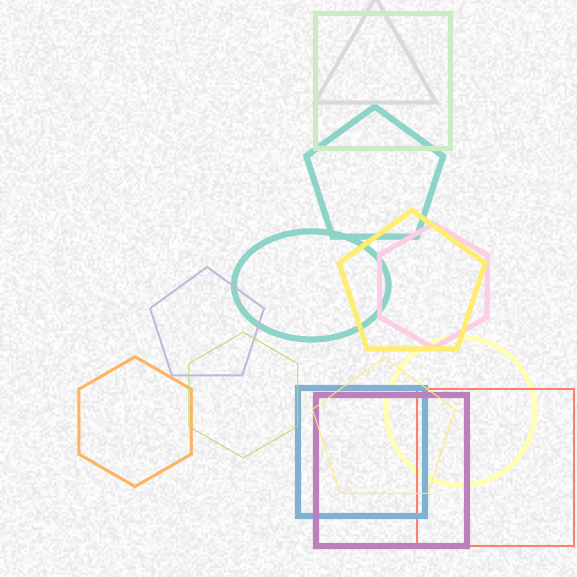[{"shape": "pentagon", "thickness": 3, "radius": 0.62, "center": [0.649, 0.69]}, {"shape": "oval", "thickness": 3, "radius": 0.67, "center": [0.539, 0.505]}, {"shape": "circle", "thickness": 2.5, "radius": 0.64, "center": [0.798, 0.287]}, {"shape": "pentagon", "thickness": 1, "radius": 0.52, "center": [0.359, 0.433]}, {"shape": "square", "thickness": 1, "radius": 0.68, "center": [0.857, 0.19]}, {"shape": "square", "thickness": 3, "radius": 0.55, "center": [0.626, 0.217]}, {"shape": "hexagon", "thickness": 1.5, "radius": 0.56, "center": [0.234, 0.269]}, {"shape": "hexagon", "thickness": 0.5, "radius": 0.54, "center": [0.421, 0.315]}, {"shape": "hexagon", "thickness": 2.5, "radius": 0.54, "center": [0.75, 0.504]}, {"shape": "triangle", "thickness": 2, "radius": 0.61, "center": [0.65, 0.882]}, {"shape": "square", "thickness": 3, "radius": 0.65, "center": [0.678, 0.185]}, {"shape": "square", "thickness": 2.5, "radius": 0.59, "center": [0.663, 0.86]}, {"shape": "pentagon", "thickness": 2.5, "radius": 0.66, "center": [0.714, 0.502]}, {"shape": "pentagon", "thickness": 0.5, "radius": 0.65, "center": [0.665, 0.25]}]